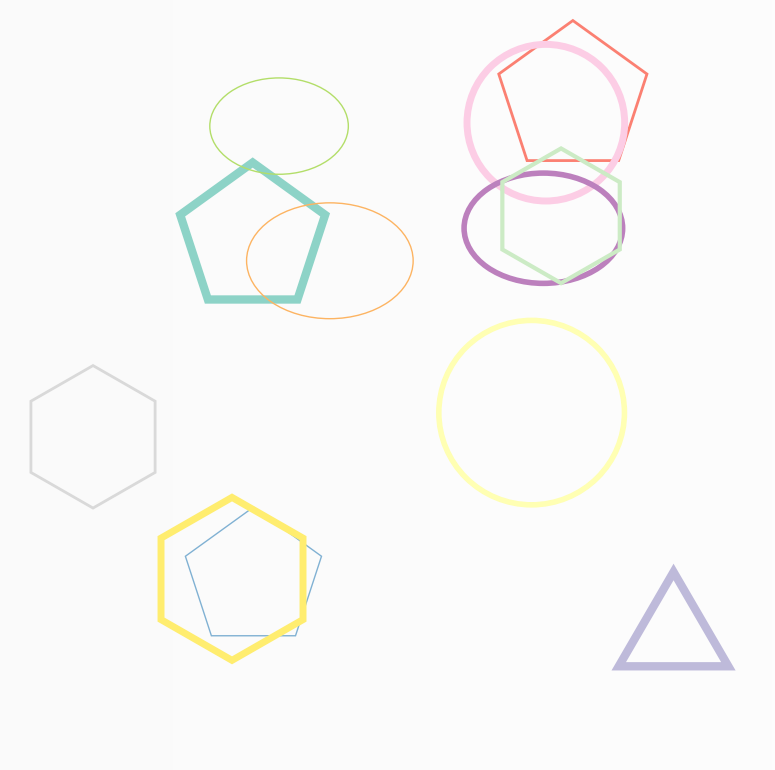[{"shape": "pentagon", "thickness": 3, "radius": 0.49, "center": [0.326, 0.691]}, {"shape": "circle", "thickness": 2, "radius": 0.6, "center": [0.686, 0.464]}, {"shape": "triangle", "thickness": 3, "radius": 0.41, "center": [0.869, 0.176]}, {"shape": "pentagon", "thickness": 1, "radius": 0.5, "center": [0.739, 0.873]}, {"shape": "pentagon", "thickness": 0.5, "radius": 0.46, "center": [0.327, 0.249]}, {"shape": "oval", "thickness": 0.5, "radius": 0.54, "center": [0.426, 0.661]}, {"shape": "oval", "thickness": 0.5, "radius": 0.45, "center": [0.36, 0.836]}, {"shape": "circle", "thickness": 2.5, "radius": 0.51, "center": [0.704, 0.841]}, {"shape": "hexagon", "thickness": 1, "radius": 0.46, "center": [0.12, 0.433]}, {"shape": "oval", "thickness": 2, "radius": 0.51, "center": [0.701, 0.704]}, {"shape": "hexagon", "thickness": 1.5, "radius": 0.44, "center": [0.724, 0.72]}, {"shape": "hexagon", "thickness": 2.5, "radius": 0.53, "center": [0.299, 0.248]}]